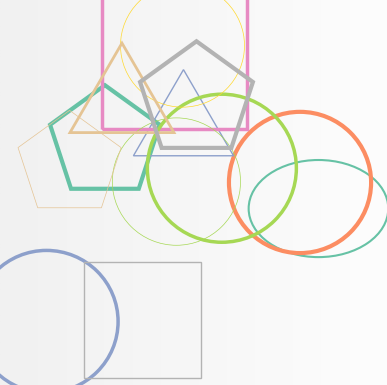[{"shape": "oval", "thickness": 1.5, "radius": 0.9, "center": [0.822, 0.458]}, {"shape": "pentagon", "thickness": 3, "radius": 0.74, "center": [0.271, 0.63]}, {"shape": "circle", "thickness": 3, "radius": 0.92, "center": [0.774, 0.526]}, {"shape": "triangle", "thickness": 1, "radius": 0.75, "center": [0.473, 0.67]}, {"shape": "circle", "thickness": 2.5, "radius": 0.92, "center": [0.12, 0.165]}, {"shape": "square", "thickness": 2.5, "radius": 0.94, "center": [0.45, 0.853]}, {"shape": "circle", "thickness": 0.5, "radius": 0.83, "center": [0.455, 0.528]}, {"shape": "circle", "thickness": 2.5, "radius": 0.96, "center": [0.573, 0.563]}, {"shape": "circle", "thickness": 0.5, "radius": 0.8, "center": [0.471, 0.882]}, {"shape": "triangle", "thickness": 2, "radius": 0.77, "center": [0.315, 0.733]}, {"shape": "pentagon", "thickness": 0.5, "radius": 0.7, "center": [0.18, 0.573]}, {"shape": "pentagon", "thickness": 3, "radius": 0.77, "center": [0.507, 0.74]}, {"shape": "square", "thickness": 1, "radius": 0.75, "center": [0.367, 0.169]}]